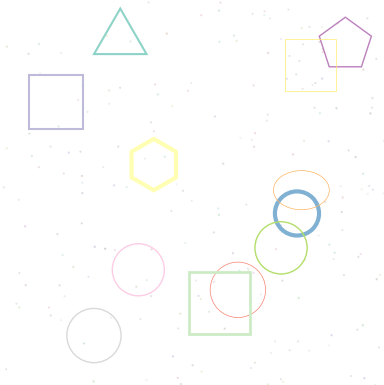[{"shape": "triangle", "thickness": 1.5, "radius": 0.39, "center": [0.312, 0.899]}, {"shape": "hexagon", "thickness": 3, "radius": 0.33, "center": [0.399, 0.573]}, {"shape": "square", "thickness": 1.5, "radius": 0.35, "center": [0.145, 0.736]}, {"shape": "circle", "thickness": 0.5, "radius": 0.36, "center": [0.618, 0.247]}, {"shape": "circle", "thickness": 3, "radius": 0.29, "center": [0.771, 0.446]}, {"shape": "oval", "thickness": 0.5, "radius": 0.36, "center": [0.783, 0.506]}, {"shape": "circle", "thickness": 1, "radius": 0.34, "center": [0.73, 0.356]}, {"shape": "circle", "thickness": 1, "radius": 0.34, "center": [0.359, 0.299]}, {"shape": "circle", "thickness": 1, "radius": 0.35, "center": [0.244, 0.128]}, {"shape": "pentagon", "thickness": 1, "radius": 0.36, "center": [0.897, 0.884]}, {"shape": "square", "thickness": 2, "radius": 0.4, "center": [0.57, 0.212]}, {"shape": "square", "thickness": 0.5, "radius": 0.33, "center": [0.806, 0.831]}]